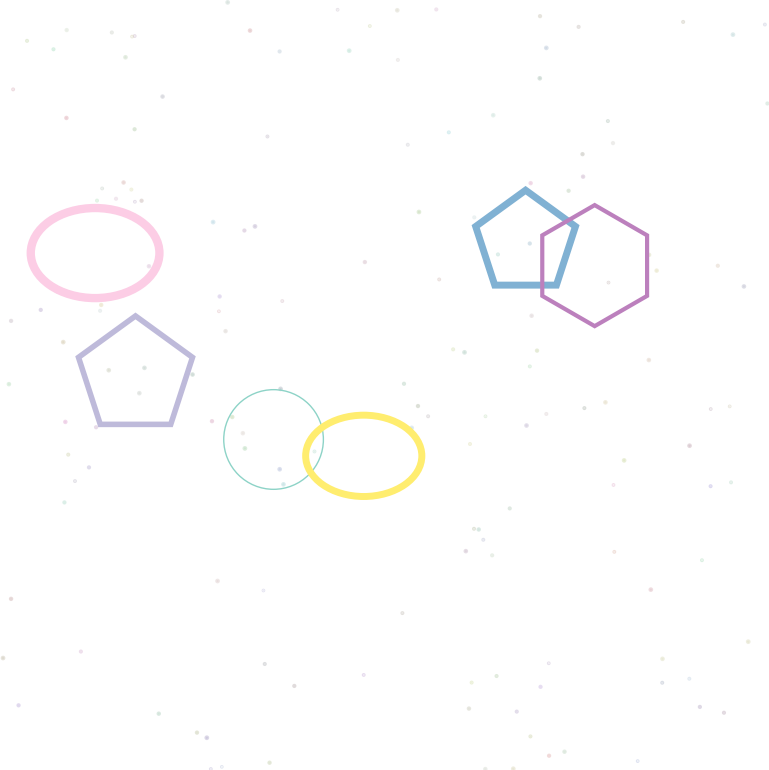[{"shape": "circle", "thickness": 0.5, "radius": 0.32, "center": [0.355, 0.429]}, {"shape": "pentagon", "thickness": 2, "radius": 0.39, "center": [0.176, 0.512]}, {"shape": "pentagon", "thickness": 2.5, "radius": 0.34, "center": [0.683, 0.685]}, {"shape": "oval", "thickness": 3, "radius": 0.42, "center": [0.124, 0.671]}, {"shape": "hexagon", "thickness": 1.5, "radius": 0.39, "center": [0.772, 0.655]}, {"shape": "oval", "thickness": 2.5, "radius": 0.38, "center": [0.472, 0.408]}]